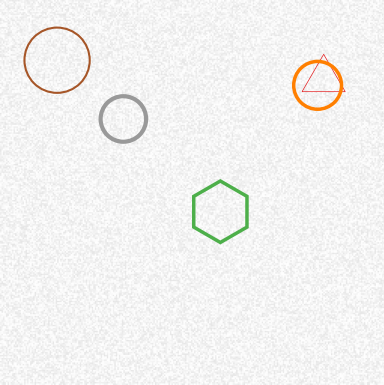[{"shape": "triangle", "thickness": 0.5, "radius": 0.32, "center": [0.841, 0.794]}, {"shape": "hexagon", "thickness": 2.5, "radius": 0.4, "center": [0.572, 0.45]}, {"shape": "circle", "thickness": 2.5, "radius": 0.31, "center": [0.825, 0.778]}, {"shape": "circle", "thickness": 1.5, "radius": 0.42, "center": [0.148, 0.844]}, {"shape": "circle", "thickness": 3, "radius": 0.3, "center": [0.32, 0.691]}]